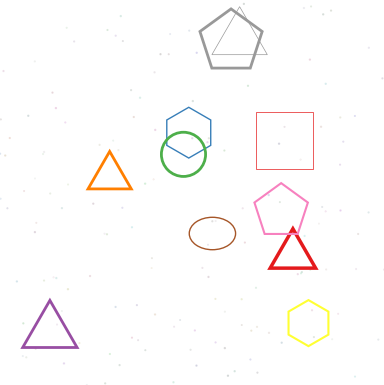[{"shape": "triangle", "thickness": 2.5, "radius": 0.34, "center": [0.761, 0.338]}, {"shape": "square", "thickness": 0.5, "radius": 0.37, "center": [0.739, 0.635]}, {"shape": "hexagon", "thickness": 1, "radius": 0.33, "center": [0.49, 0.655]}, {"shape": "circle", "thickness": 2, "radius": 0.29, "center": [0.477, 0.599]}, {"shape": "triangle", "thickness": 2, "radius": 0.41, "center": [0.13, 0.138]}, {"shape": "triangle", "thickness": 2, "radius": 0.32, "center": [0.285, 0.542]}, {"shape": "hexagon", "thickness": 1.5, "radius": 0.3, "center": [0.801, 0.161]}, {"shape": "oval", "thickness": 1, "radius": 0.3, "center": [0.552, 0.393]}, {"shape": "pentagon", "thickness": 1.5, "radius": 0.36, "center": [0.73, 0.451]}, {"shape": "triangle", "thickness": 0.5, "radius": 0.42, "center": [0.622, 0.9]}, {"shape": "pentagon", "thickness": 2, "radius": 0.42, "center": [0.6, 0.892]}]